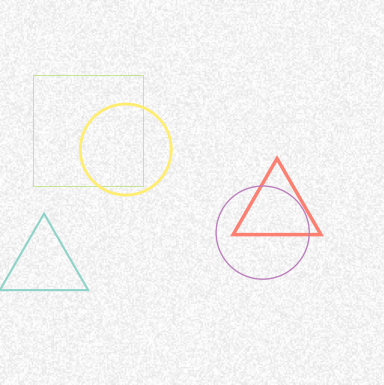[{"shape": "triangle", "thickness": 1.5, "radius": 0.66, "center": [0.114, 0.313]}, {"shape": "triangle", "thickness": 2.5, "radius": 0.66, "center": [0.72, 0.457]}, {"shape": "square", "thickness": 0.5, "radius": 0.72, "center": [0.228, 0.661]}, {"shape": "circle", "thickness": 1, "radius": 0.6, "center": [0.682, 0.396]}, {"shape": "circle", "thickness": 2, "radius": 0.59, "center": [0.327, 0.612]}]